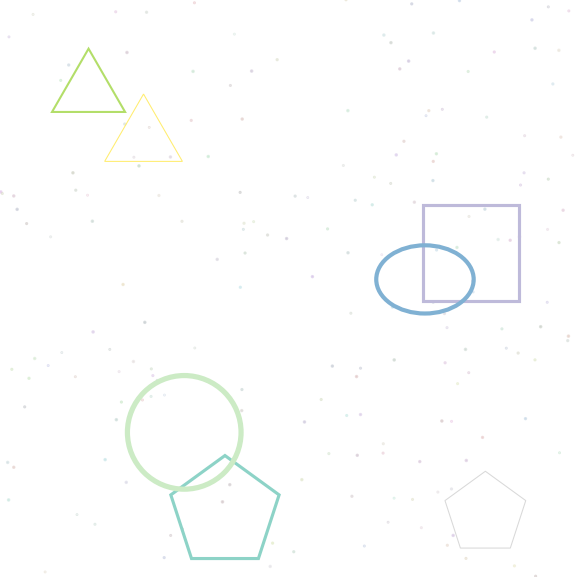[{"shape": "pentagon", "thickness": 1.5, "radius": 0.49, "center": [0.39, 0.112]}, {"shape": "square", "thickness": 1.5, "radius": 0.42, "center": [0.816, 0.561]}, {"shape": "oval", "thickness": 2, "radius": 0.42, "center": [0.736, 0.515]}, {"shape": "triangle", "thickness": 1, "radius": 0.37, "center": [0.153, 0.842]}, {"shape": "pentagon", "thickness": 0.5, "radius": 0.37, "center": [0.84, 0.11]}, {"shape": "circle", "thickness": 2.5, "radius": 0.49, "center": [0.319, 0.25]}, {"shape": "triangle", "thickness": 0.5, "radius": 0.39, "center": [0.249, 0.759]}]